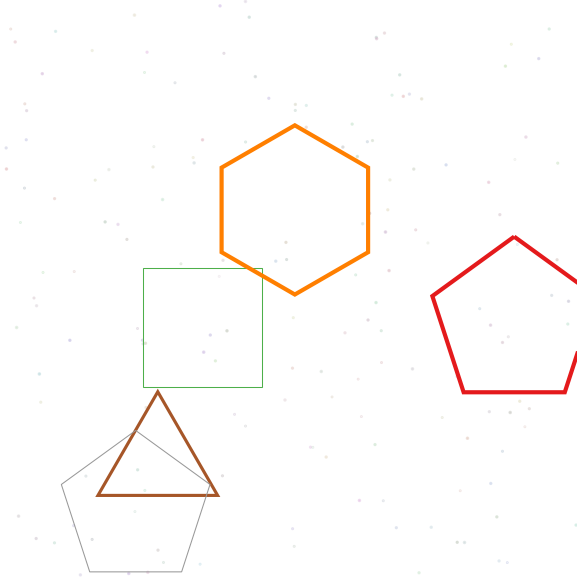[{"shape": "pentagon", "thickness": 2, "radius": 0.74, "center": [0.89, 0.44]}, {"shape": "square", "thickness": 0.5, "radius": 0.52, "center": [0.35, 0.432]}, {"shape": "hexagon", "thickness": 2, "radius": 0.73, "center": [0.511, 0.636]}, {"shape": "triangle", "thickness": 1.5, "radius": 0.6, "center": [0.273, 0.201]}, {"shape": "pentagon", "thickness": 0.5, "radius": 0.68, "center": [0.235, 0.118]}]